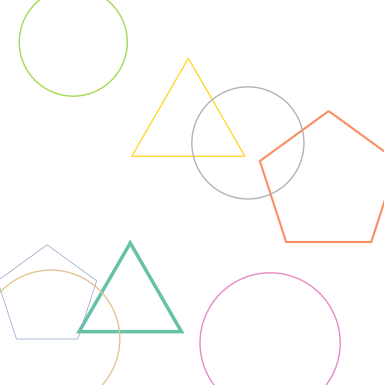[{"shape": "triangle", "thickness": 2.5, "radius": 0.77, "center": [0.338, 0.215]}, {"shape": "pentagon", "thickness": 1.5, "radius": 0.94, "center": [0.854, 0.524]}, {"shape": "pentagon", "thickness": 0.5, "radius": 0.68, "center": [0.122, 0.229]}, {"shape": "circle", "thickness": 1, "radius": 0.91, "center": [0.702, 0.109]}, {"shape": "circle", "thickness": 1, "radius": 0.7, "center": [0.19, 0.891]}, {"shape": "triangle", "thickness": 1, "radius": 0.85, "center": [0.489, 0.679]}, {"shape": "circle", "thickness": 1, "radius": 0.9, "center": [0.132, 0.12]}, {"shape": "circle", "thickness": 1, "radius": 0.73, "center": [0.644, 0.629]}]